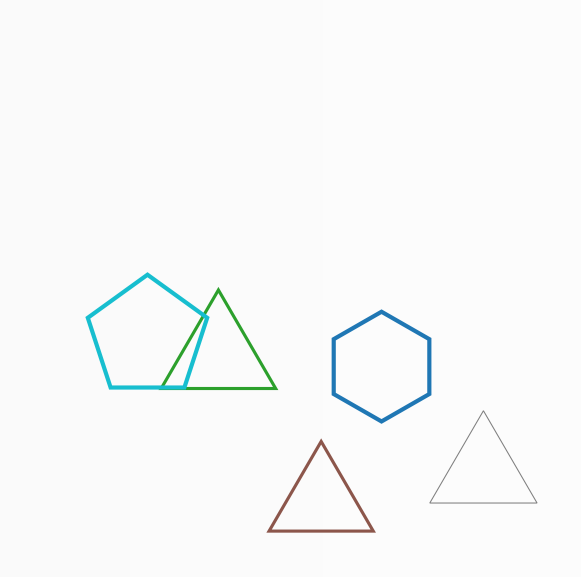[{"shape": "hexagon", "thickness": 2, "radius": 0.47, "center": [0.656, 0.364]}, {"shape": "triangle", "thickness": 1.5, "radius": 0.57, "center": [0.376, 0.383]}, {"shape": "triangle", "thickness": 1.5, "radius": 0.52, "center": [0.553, 0.131]}, {"shape": "triangle", "thickness": 0.5, "radius": 0.53, "center": [0.832, 0.181]}, {"shape": "pentagon", "thickness": 2, "radius": 0.54, "center": [0.254, 0.415]}]